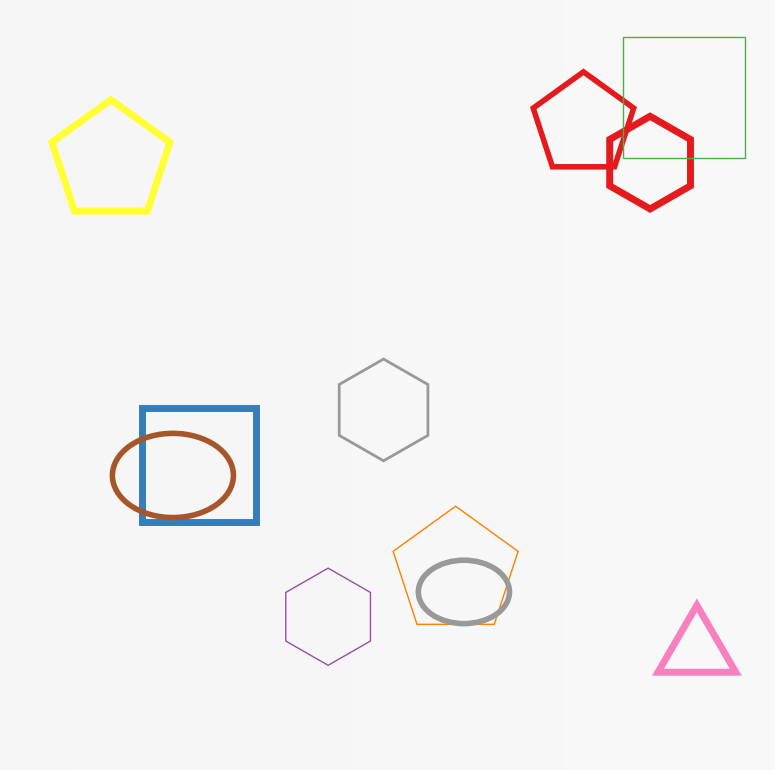[{"shape": "hexagon", "thickness": 2.5, "radius": 0.3, "center": [0.839, 0.789]}, {"shape": "pentagon", "thickness": 2, "radius": 0.34, "center": [0.753, 0.839]}, {"shape": "square", "thickness": 2.5, "radius": 0.37, "center": [0.257, 0.396]}, {"shape": "square", "thickness": 0.5, "radius": 0.39, "center": [0.882, 0.873]}, {"shape": "hexagon", "thickness": 0.5, "radius": 0.32, "center": [0.423, 0.199]}, {"shape": "pentagon", "thickness": 0.5, "radius": 0.42, "center": [0.588, 0.258]}, {"shape": "pentagon", "thickness": 2.5, "radius": 0.4, "center": [0.143, 0.79]}, {"shape": "oval", "thickness": 2, "radius": 0.39, "center": [0.223, 0.383]}, {"shape": "triangle", "thickness": 2.5, "radius": 0.29, "center": [0.899, 0.156]}, {"shape": "hexagon", "thickness": 1, "radius": 0.33, "center": [0.495, 0.468]}, {"shape": "oval", "thickness": 2, "radius": 0.29, "center": [0.599, 0.231]}]